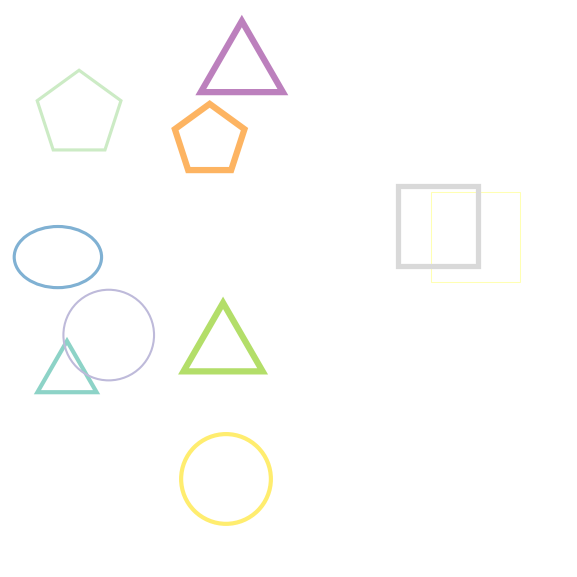[{"shape": "triangle", "thickness": 2, "radius": 0.3, "center": [0.116, 0.35]}, {"shape": "square", "thickness": 0.5, "radius": 0.39, "center": [0.823, 0.589]}, {"shape": "circle", "thickness": 1, "radius": 0.39, "center": [0.188, 0.419]}, {"shape": "oval", "thickness": 1.5, "radius": 0.38, "center": [0.1, 0.554]}, {"shape": "pentagon", "thickness": 3, "radius": 0.32, "center": [0.363, 0.756]}, {"shape": "triangle", "thickness": 3, "radius": 0.4, "center": [0.386, 0.396]}, {"shape": "square", "thickness": 2.5, "radius": 0.34, "center": [0.759, 0.608]}, {"shape": "triangle", "thickness": 3, "radius": 0.41, "center": [0.419, 0.881]}, {"shape": "pentagon", "thickness": 1.5, "radius": 0.38, "center": [0.137, 0.801]}, {"shape": "circle", "thickness": 2, "radius": 0.39, "center": [0.391, 0.17]}]